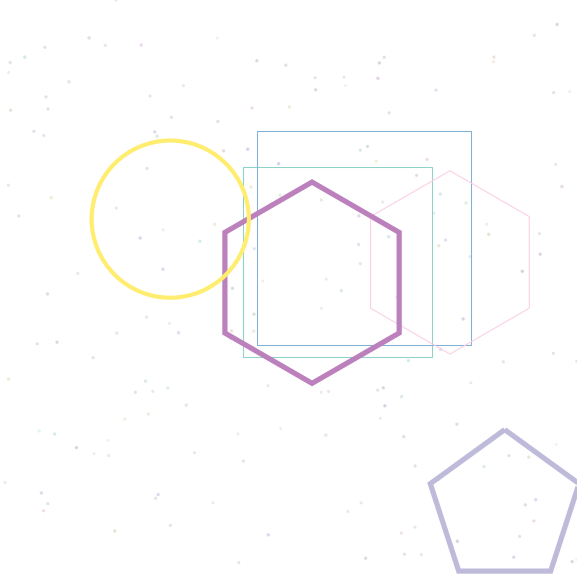[{"shape": "square", "thickness": 0.5, "radius": 0.82, "center": [0.584, 0.545]}, {"shape": "pentagon", "thickness": 2.5, "radius": 0.68, "center": [0.874, 0.12]}, {"shape": "square", "thickness": 0.5, "radius": 0.93, "center": [0.63, 0.586]}, {"shape": "hexagon", "thickness": 0.5, "radius": 0.79, "center": [0.779, 0.545]}, {"shape": "hexagon", "thickness": 2.5, "radius": 0.87, "center": [0.54, 0.51]}, {"shape": "circle", "thickness": 2, "radius": 0.68, "center": [0.295, 0.62]}]